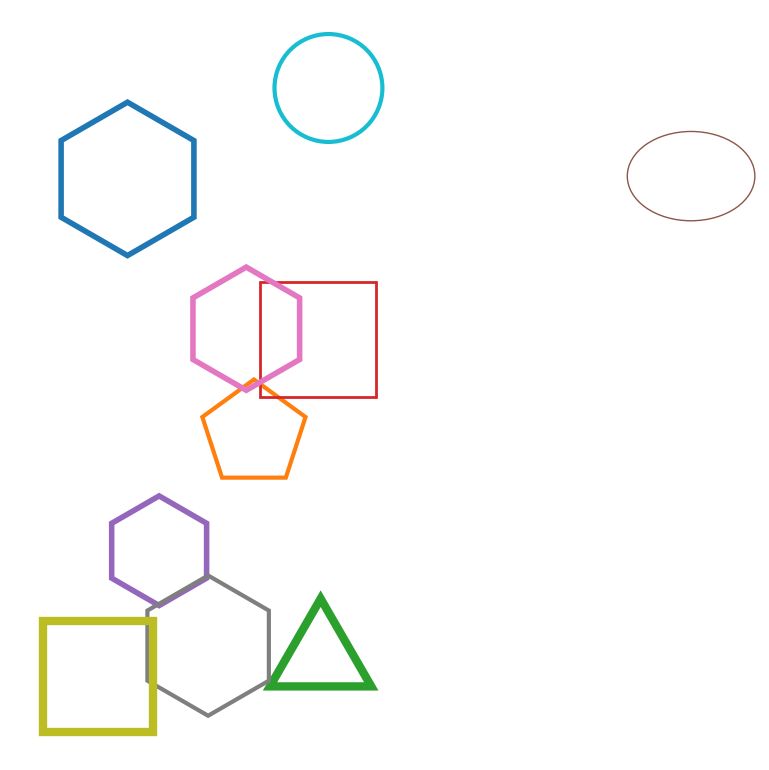[{"shape": "hexagon", "thickness": 2, "radius": 0.5, "center": [0.166, 0.768]}, {"shape": "pentagon", "thickness": 1.5, "radius": 0.35, "center": [0.33, 0.437]}, {"shape": "triangle", "thickness": 3, "radius": 0.38, "center": [0.416, 0.147]}, {"shape": "square", "thickness": 1, "radius": 0.38, "center": [0.413, 0.559]}, {"shape": "hexagon", "thickness": 2, "radius": 0.36, "center": [0.207, 0.285]}, {"shape": "oval", "thickness": 0.5, "radius": 0.41, "center": [0.898, 0.771]}, {"shape": "hexagon", "thickness": 2, "radius": 0.4, "center": [0.32, 0.573]}, {"shape": "hexagon", "thickness": 1.5, "radius": 0.46, "center": [0.27, 0.162]}, {"shape": "square", "thickness": 3, "radius": 0.36, "center": [0.127, 0.121]}, {"shape": "circle", "thickness": 1.5, "radius": 0.35, "center": [0.427, 0.886]}]